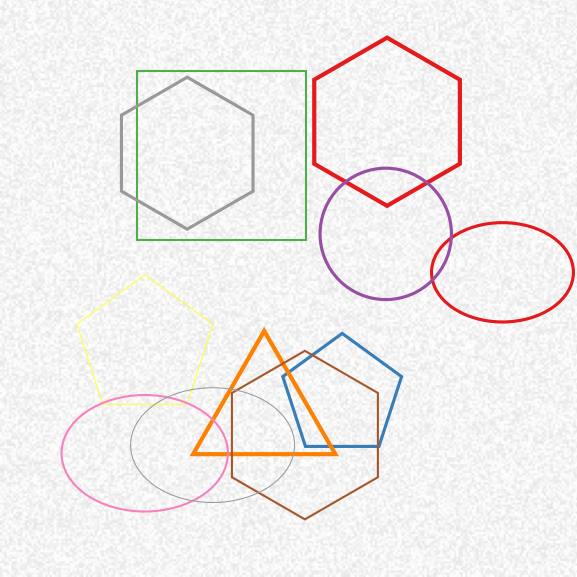[{"shape": "oval", "thickness": 1.5, "radius": 0.61, "center": [0.87, 0.528]}, {"shape": "hexagon", "thickness": 2, "radius": 0.73, "center": [0.67, 0.788]}, {"shape": "pentagon", "thickness": 1.5, "radius": 0.54, "center": [0.593, 0.314]}, {"shape": "square", "thickness": 1, "radius": 0.73, "center": [0.383, 0.729]}, {"shape": "circle", "thickness": 1.5, "radius": 0.57, "center": [0.668, 0.594]}, {"shape": "triangle", "thickness": 2, "radius": 0.71, "center": [0.458, 0.284]}, {"shape": "pentagon", "thickness": 0.5, "radius": 0.62, "center": [0.251, 0.399]}, {"shape": "hexagon", "thickness": 1, "radius": 0.73, "center": [0.528, 0.246]}, {"shape": "oval", "thickness": 1, "radius": 0.72, "center": [0.251, 0.214]}, {"shape": "hexagon", "thickness": 1.5, "radius": 0.66, "center": [0.324, 0.734]}, {"shape": "oval", "thickness": 0.5, "radius": 0.71, "center": [0.368, 0.228]}]